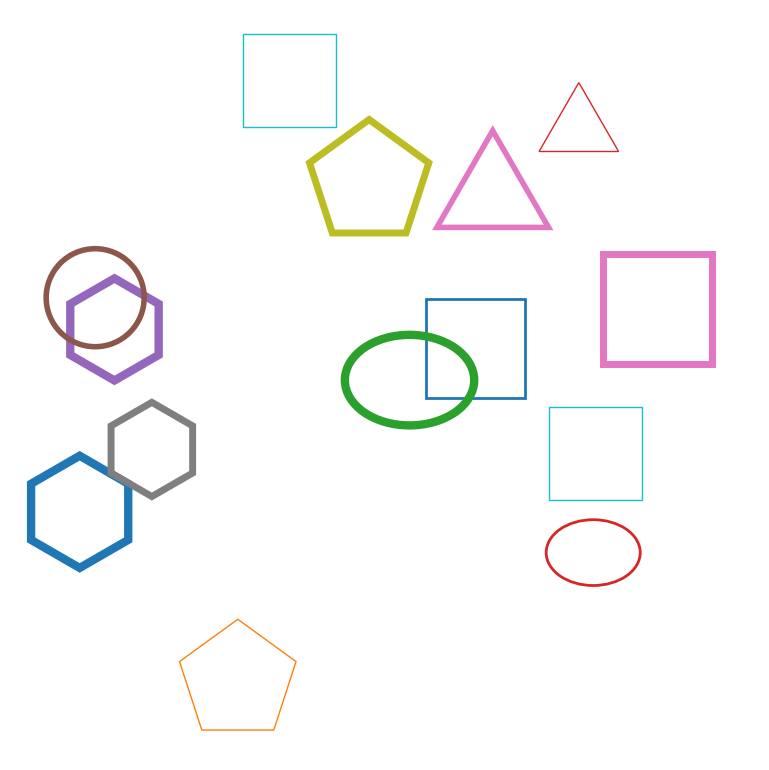[{"shape": "square", "thickness": 1, "radius": 0.32, "center": [0.617, 0.548]}, {"shape": "hexagon", "thickness": 3, "radius": 0.36, "center": [0.103, 0.335]}, {"shape": "pentagon", "thickness": 0.5, "radius": 0.4, "center": [0.309, 0.116]}, {"shape": "oval", "thickness": 3, "radius": 0.42, "center": [0.532, 0.506]}, {"shape": "oval", "thickness": 1, "radius": 0.31, "center": [0.77, 0.282]}, {"shape": "triangle", "thickness": 0.5, "radius": 0.3, "center": [0.752, 0.833]}, {"shape": "hexagon", "thickness": 3, "radius": 0.33, "center": [0.149, 0.572]}, {"shape": "circle", "thickness": 2, "radius": 0.32, "center": [0.124, 0.613]}, {"shape": "triangle", "thickness": 2, "radius": 0.42, "center": [0.64, 0.747]}, {"shape": "square", "thickness": 2.5, "radius": 0.35, "center": [0.853, 0.599]}, {"shape": "hexagon", "thickness": 2.5, "radius": 0.31, "center": [0.197, 0.416]}, {"shape": "pentagon", "thickness": 2.5, "radius": 0.41, "center": [0.479, 0.763]}, {"shape": "square", "thickness": 0.5, "radius": 0.3, "center": [0.774, 0.411]}, {"shape": "square", "thickness": 0.5, "radius": 0.3, "center": [0.376, 0.895]}]